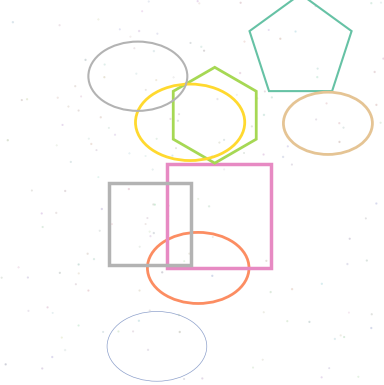[{"shape": "pentagon", "thickness": 1.5, "radius": 0.7, "center": [0.781, 0.876]}, {"shape": "oval", "thickness": 2, "radius": 0.66, "center": [0.515, 0.304]}, {"shape": "oval", "thickness": 0.5, "radius": 0.65, "center": [0.408, 0.1]}, {"shape": "square", "thickness": 2.5, "radius": 0.67, "center": [0.569, 0.439]}, {"shape": "hexagon", "thickness": 2, "radius": 0.62, "center": [0.558, 0.701]}, {"shape": "oval", "thickness": 2, "radius": 0.71, "center": [0.494, 0.682]}, {"shape": "oval", "thickness": 2, "radius": 0.58, "center": [0.852, 0.68]}, {"shape": "oval", "thickness": 1.5, "radius": 0.64, "center": [0.358, 0.802]}, {"shape": "square", "thickness": 2.5, "radius": 0.53, "center": [0.39, 0.417]}]